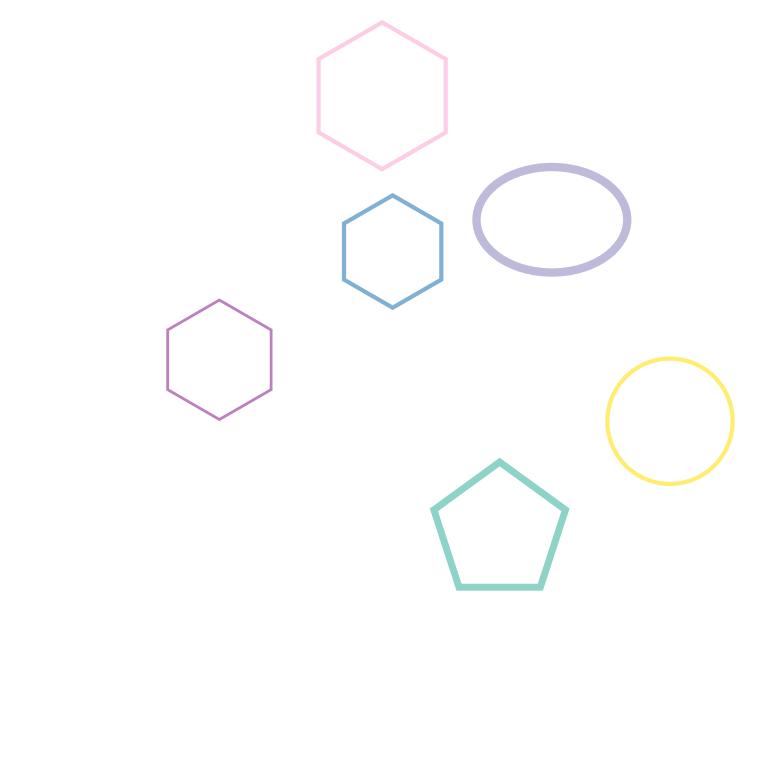[{"shape": "pentagon", "thickness": 2.5, "radius": 0.45, "center": [0.649, 0.31]}, {"shape": "oval", "thickness": 3, "radius": 0.49, "center": [0.717, 0.715]}, {"shape": "hexagon", "thickness": 1.5, "radius": 0.36, "center": [0.51, 0.673]}, {"shape": "hexagon", "thickness": 1.5, "radius": 0.48, "center": [0.496, 0.876]}, {"shape": "hexagon", "thickness": 1, "radius": 0.39, "center": [0.285, 0.533]}, {"shape": "circle", "thickness": 1.5, "radius": 0.41, "center": [0.87, 0.453]}]